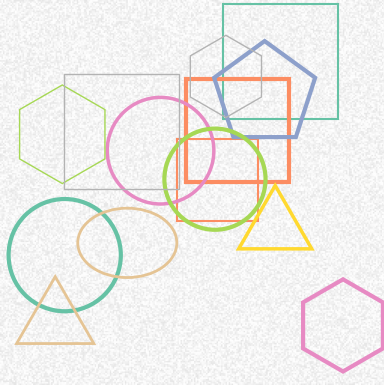[{"shape": "circle", "thickness": 3, "radius": 0.73, "center": [0.168, 0.337]}, {"shape": "square", "thickness": 1.5, "radius": 0.75, "center": [0.728, 0.84]}, {"shape": "square", "thickness": 1.5, "radius": 0.53, "center": [0.565, 0.533]}, {"shape": "square", "thickness": 3, "radius": 0.67, "center": [0.617, 0.661]}, {"shape": "pentagon", "thickness": 3, "radius": 0.69, "center": [0.687, 0.755]}, {"shape": "circle", "thickness": 2.5, "radius": 0.69, "center": [0.417, 0.609]}, {"shape": "hexagon", "thickness": 3, "radius": 0.6, "center": [0.891, 0.155]}, {"shape": "hexagon", "thickness": 1, "radius": 0.64, "center": [0.162, 0.651]}, {"shape": "circle", "thickness": 3, "radius": 0.66, "center": [0.558, 0.535]}, {"shape": "triangle", "thickness": 2.5, "radius": 0.55, "center": [0.715, 0.408]}, {"shape": "triangle", "thickness": 2, "radius": 0.58, "center": [0.143, 0.166]}, {"shape": "oval", "thickness": 2, "radius": 0.64, "center": [0.331, 0.369]}, {"shape": "square", "thickness": 1, "radius": 0.75, "center": [0.316, 0.659]}, {"shape": "hexagon", "thickness": 1, "radius": 0.53, "center": [0.587, 0.801]}]